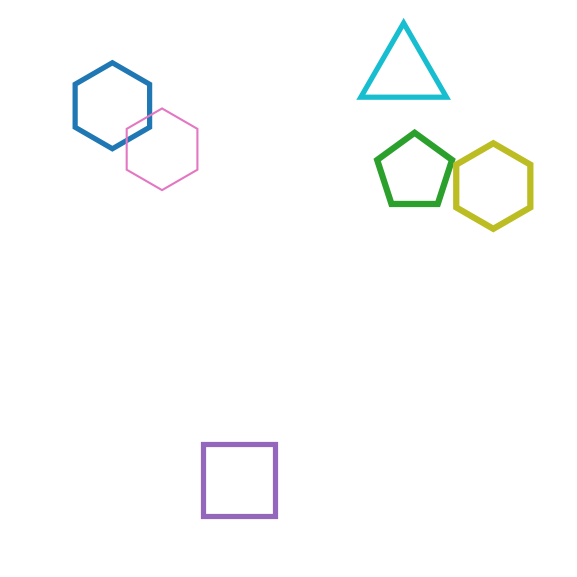[{"shape": "hexagon", "thickness": 2.5, "radius": 0.37, "center": [0.195, 0.816]}, {"shape": "pentagon", "thickness": 3, "radius": 0.34, "center": [0.718, 0.701]}, {"shape": "square", "thickness": 2.5, "radius": 0.31, "center": [0.413, 0.169]}, {"shape": "hexagon", "thickness": 1, "radius": 0.35, "center": [0.281, 0.741]}, {"shape": "hexagon", "thickness": 3, "radius": 0.37, "center": [0.854, 0.677]}, {"shape": "triangle", "thickness": 2.5, "radius": 0.43, "center": [0.699, 0.874]}]